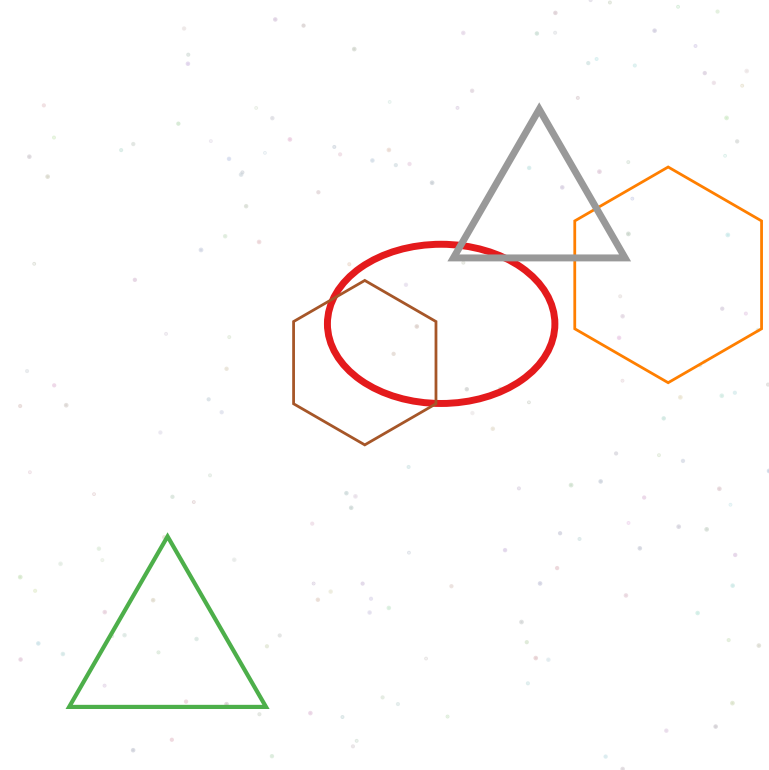[{"shape": "oval", "thickness": 2.5, "radius": 0.74, "center": [0.573, 0.579]}, {"shape": "triangle", "thickness": 1.5, "radius": 0.74, "center": [0.218, 0.156]}, {"shape": "hexagon", "thickness": 1, "radius": 0.7, "center": [0.868, 0.643]}, {"shape": "hexagon", "thickness": 1, "radius": 0.53, "center": [0.474, 0.529]}, {"shape": "triangle", "thickness": 2.5, "radius": 0.64, "center": [0.7, 0.729]}]